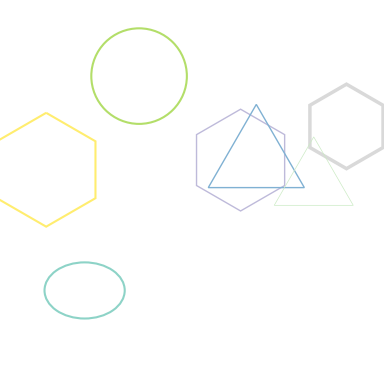[{"shape": "oval", "thickness": 1.5, "radius": 0.52, "center": [0.22, 0.246]}, {"shape": "hexagon", "thickness": 1, "radius": 0.66, "center": [0.625, 0.584]}, {"shape": "triangle", "thickness": 1, "radius": 0.72, "center": [0.666, 0.585]}, {"shape": "circle", "thickness": 1.5, "radius": 0.62, "center": [0.361, 0.802]}, {"shape": "hexagon", "thickness": 2.5, "radius": 0.55, "center": [0.9, 0.672]}, {"shape": "triangle", "thickness": 0.5, "radius": 0.59, "center": [0.815, 0.526]}, {"shape": "hexagon", "thickness": 1.5, "radius": 0.74, "center": [0.12, 0.559]}]